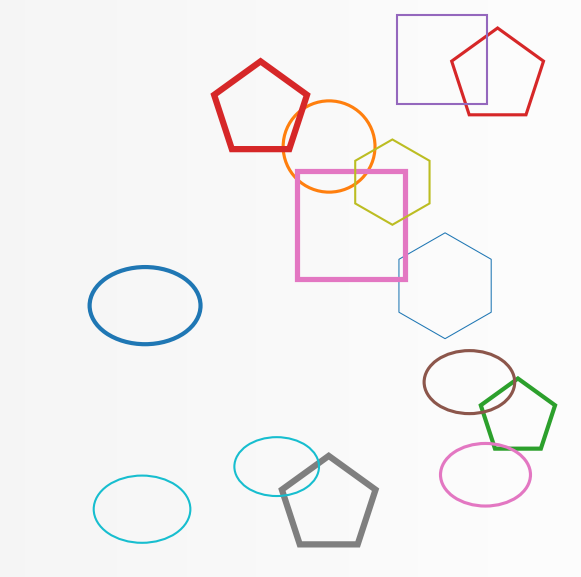[{"shape": "oval", "thickness": 2, "radius": 0.48, "center": [0.25, 0.47]}, {"shape": "hexagon", "thickness": 0.5, "radius": 0.46, "center": [0.766, 0.504]}, {"shape": "circle", "thickness": 1.5, "radius": 0.4, "center": [0.566, 0.745]}, {"shape": "pentagon", "thickness": 2, "radius": 0.34, "center": [0.891, 0.277]}, {"shape": "pentagon", "thickness": 1.5, "radius": 0.42, "center": [0.856, 0.868]}, {"shape": "pentagon", "thickness": 3, "radius": 0.42, "center": [0.448, 0.809]}, {"shape": "square", "thickness": 1, "radius": 0.38, "center": [0.76, 0.895]}, {"shape": "oval", "thickness": 1.5, "radius": 0.39, "center": [0.808, 0.337]}, {"shape": "square", "thickness": 2.5, "radius": 0.46, "center": [0.603, 0.609]}, {"shape": "oval", "thickness": 1.5, "radius": 0.39, "center": [0.835, 0.177]}, {"shape": "pentagon", "thickness": 3, "radius": 0.42, "center": [0.566, 0.125]}, {"shape": "hexagon", "thickness": 1, "radius": 0.37, "center": [0.675, 0.684]}, {"shape": "oval", "thickness": 1, "radius": 0.36, "center": [0.476, 0.191]}, {"shape": "oval", "thickness": 1, "radius": 0.42, "center": [0.244, 0.117]}]